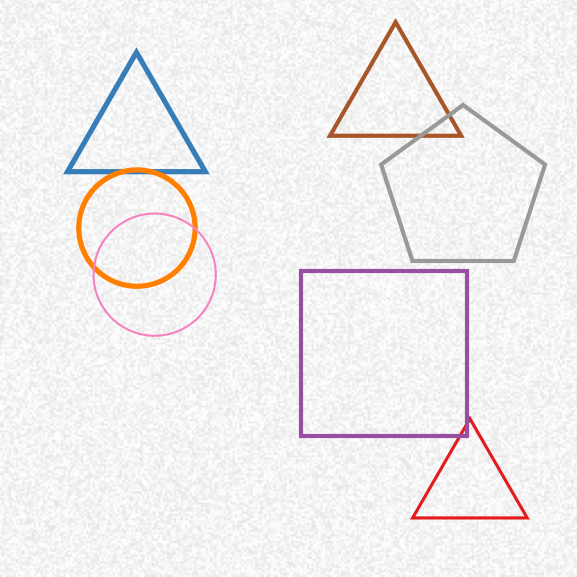[{"shape": "triangle", "thickness": 1.5, "radius": 0.57, "center": [0.814, 0.16]}, {"shape": "triangle", "thickness": 2.5, "radius": 0.69, "center": [0.236, 0.771]}, {"shape": "square", "thickness": 2, "radius": 0.72, "center": [0.665, 0.387]}, {"shape": "circle", "thickness": 2.5, "radius": 0.5, "center": [0.237, 0.604]}, {"shape": "triangle", "thickness": 2, "radius": 0.66, "center": [0.685, 0.83]}, {"shape": "circle", "thickness": 1, "radius": 0.53, "center": [0.268, 0.524]}, {"shape": "pentagon", "thickness": 2, "radius": 0.75, "center": [0.802, 0.668]}]